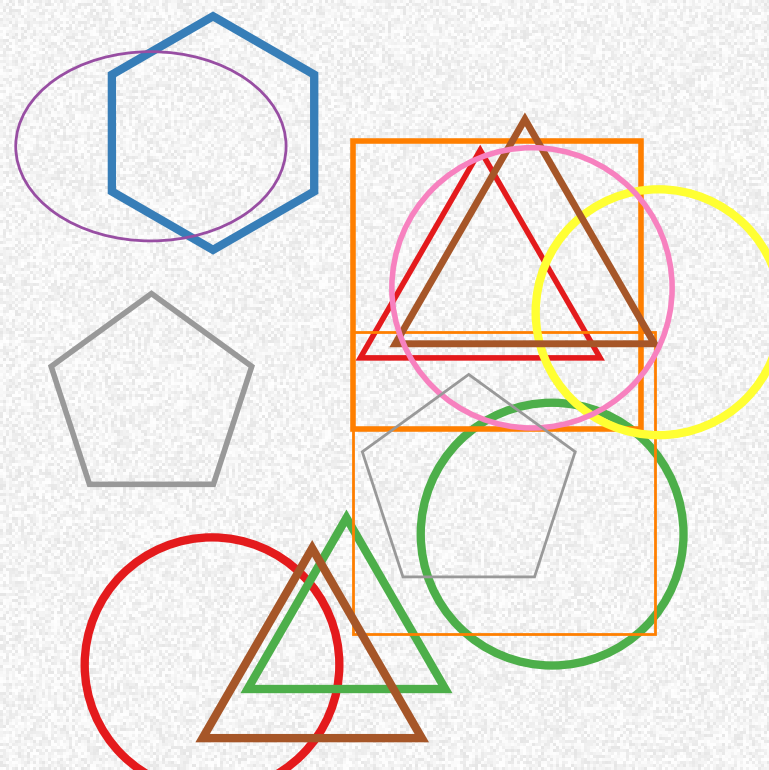[{"shape": "triangle", "thickness": 2, "radius": 0.9, "center": [0.624, 0.625]}, {"shape": "circle", "thickness": 3, "radius": 0.83, "center": [0.275, 0.137]}, {"shape": "hexagon", "thickness": 3, "radius": 0.76, "center": [0.277, 0.827]}, {"shape": "circle", "thickness": 3, "radius": 0.85, "center": [0.717, 0.306]}, {"shape": "triangle", "thickness": 3, "radius": 0.74, "center": [0.45, 0.179]}, {"shape": "oval", "thickness": 1, "radius": 0.88, "center": [0.196, 0.81]}, {"shape": "square", "thickness": 1, "radius": 0.98, "center": [0.655, 0.373]}, {"shape": "square", "thickness": 2, "radius": 0.93, "center": [0.645, 0.63]}, {"shape": "circle", "thickness": 3, "radius": 0.8, "center": [0.855, 0.594]}, {"shape": "triangle", "thickness": 3, "radius": 0.82, "center": [0.405, 0.124]}, {"shape": "triangle", "thickness": 2.5, "radius": 0.97, "center": [0.682, 0.651]}, {"shape": "circle", "thickness": 2, "radius": 0.91, "center": [0.691, 0.626]}, {"shape": "pentagon", "thickness": 2, "radius": 0.68, "center": [0.197, 0.482]}, {"shape": "pentagon", "thickness": 1, "radius": 0.73, "center": [0.609, 0.368]}]